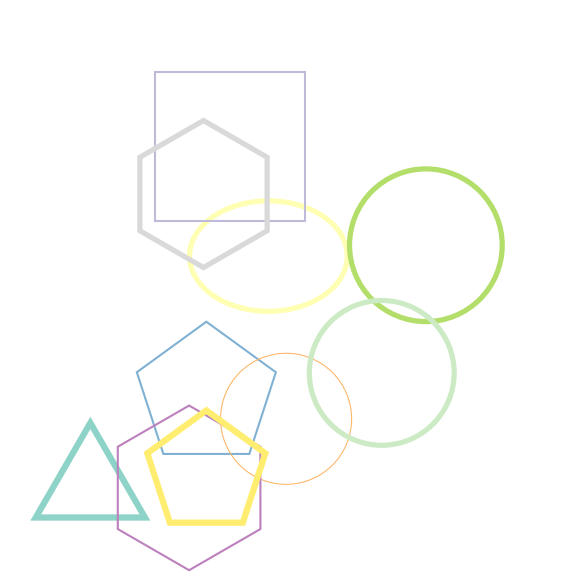[{"shape": "triangle", "thickness": 3, "radius": 0.55, "center": [0.156, 0.158]}, {"shape": "oval", "thickness": 2.5, "radius": 0.68, "center": [0.465, 0.556]}, {"shape": "square", "thickness": 1, "radius": 0.65, "center": [0.398, 0.746]}, {"shape": "pentagon", "thickness": 1, "radius": 0.63, "center": [0.357, 0.315]}, {"shape": "circle", "thickness": 0.5, "radius": 0.57, "center": [0.495, 0.274]}, {"shape": "circle", "thickness": 2.5, "radius": 0.66, "center": [0.737, 0.574]}, {"shape": "hexagon", "thickness": 2.5, "radius": 0.64, "center": [0.352, 0.663]}, {"shape": "hexagon", "thickness": 1, "radius": 0.71, "center": [0.327, 0.154]}, {"shape": "circle", "thickness": 2.5, "radius": 0.63, "center": [0.661, 0.353]}, {"shape": "pentagon", "thickness": 3, "radius": 0.54, "center": [0.357, 0.181]}]